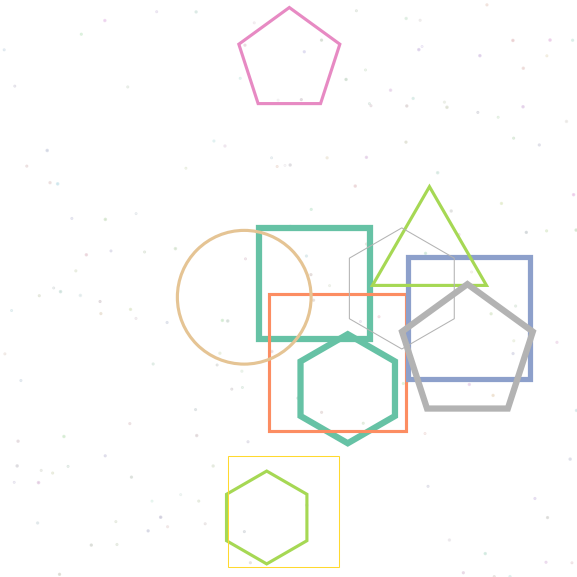[{"shape": "square", "thickness": 3, "radius": 0.48, "center": [0.544, 0.508]}, {"shape": "hexagon", "thickness": 3, "radius": 0.47, "center": [0.602, 0.326]}, {"shape": "square", "thickness": 1.5, "radius": 0.59, "center": [0.585, 0.372]}, {"shape": "square", "thickness": 2.5, "radius": 0.53, "center": [0.813, 0.448]}, {"shape": "pentagon", "thickness": 1.5, "radius": 0.46, "center": [0.501, 0.894]}, {"shape": "triangle", "thickness": 1.5, "radius": 0.57, "center": [0.744, 0.562]}, {"shape": "hexagon", "thickness": 1.5, "radius": 0.4, "center": [0.462, 0.103]}, {"shape": "square", "thickness": 0.5, "radius": 0.48, "center": [0.491, 0.114]}, {"shape": "circle", "thickness": 1.5, "radius": 0.58, "center": [0.423, 0.484]}, {"shape": "pentagon", "thickness": 3, "radius": 0.6, "center": [0.809, 0.388]}, {"shape": "hexagon", "thickness": 0.5, "radius": 0.52, "center": [0.696, 0.5]}]